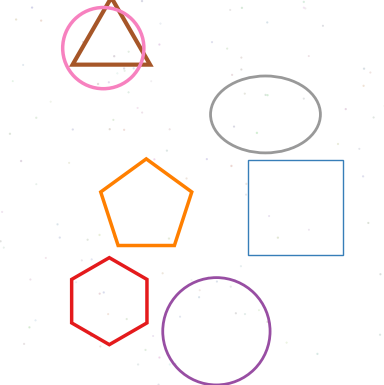[{"shape": "hexagon", "thickness": 2.5, "radius": 0.56, "center": [0.284, 0.218]}, {"shape": "square", "thickness": 1, "radius": 0.62, "center": [0.768, 0.462]}, {"shape": "circle", "thickness": 2, "radius": 0.7, "center": [0.562, 0.14]}, {"shape": "pentagon", "thickness": 2.5, "radius": 0.62, "center": [0.38, 0.463]}, {"shape": "triangle", "thickness": 3, "radius": 0.58, "center": [0.289, 0.89]}, {"shape": "circle", "thickness": 2.5, "radius": 0.53, "center": [0.268, 0.875]}, {"shape": "oval", "thickness": 2, "radius": 0.71, "center": [0.69, 0.703]}]